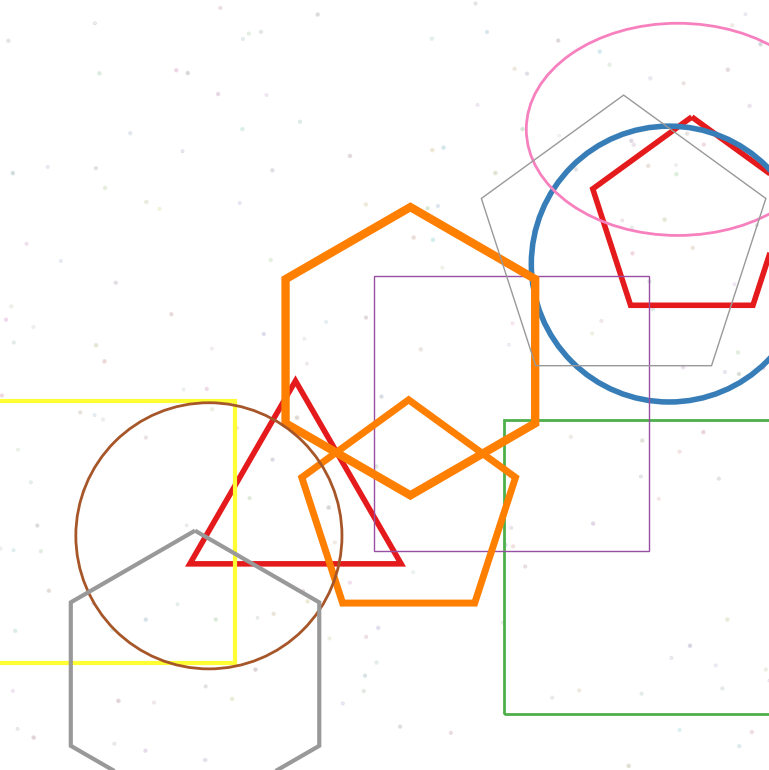[{"shape": "triangle", "thickness": 2, "radius": 0.79, "center": [0.384, 0.347]}, {"shape": "pentagon", "thickness": 2, "radius": 0.68, "center": [0.898, 0.713]}, {"shape": "circle", "thickness": 2, "radius": 0.9, "center": [0.869, 0.657]}, {"shape": "square", "thickness": 1, "radius": 0.95, "center": [0.845, 0.263]}, {"shape": "square", "thickness": 0.5, "radius": 0.89, "center": [0.664, 0.463]}, {"shape": "pentagon", "thickness": 2.5, "radius": 0.73, "center": [0.531, 0.335]}, {"shape": "hexagon", "thickness": 3, "radius": 0.94, "center": [0.533, 0.544]}, {"shape": "square", "thickness": 1.5, "radius": 0.85, "center": [0.134, 0.309]}, {"shape": "circle", "thickness": 1, "radius": 0.86, "center": [0.271, 0.304]}, {"shape": "oval", "thickness": 1, "radius": 0.98, "center": [0.88, 0.832]}, {"shape": "pentagon", "thickness": 0.5, "radius": 0.97, "center": [0.81, 0.682]}, {"shape": "hexagon", "thickness": 1.5, "radius": 0.93, "center": [0.253, 0.125]}]